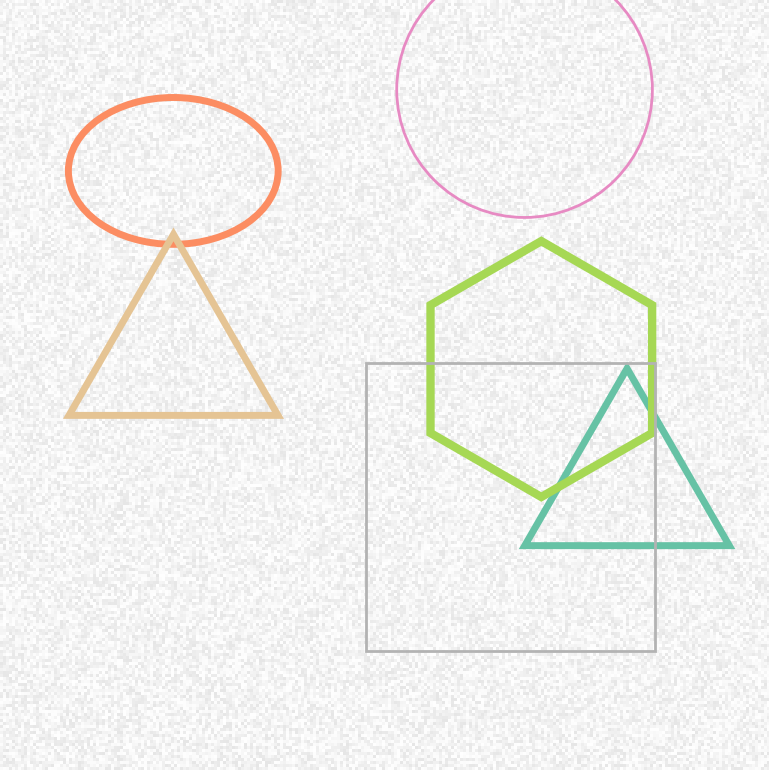[{"shape": "triangle", "thickness": 2.5, "radius": 0.77, "center": [0.814, 0.368]}, {"shape": "oval", "thickness": 2.5, "radius": 0.68, "center": [0.225, 0.778]}, {"shape": "circle", "thickness": 1, "radius": 0.83, "center": [0.681, 0.884]}, {"shape": "hexagon", "thickness": 3, "radius": 0.83, "center": [0.703, 0.521]}, {"shape": "triangle", "thickness": 2.5, "radius": 0.78, "center": [0.225, 0.539]}, {"shape": "square", "thickness": 1, "radius": 0.94, "center": [0.663, 0.341]}]